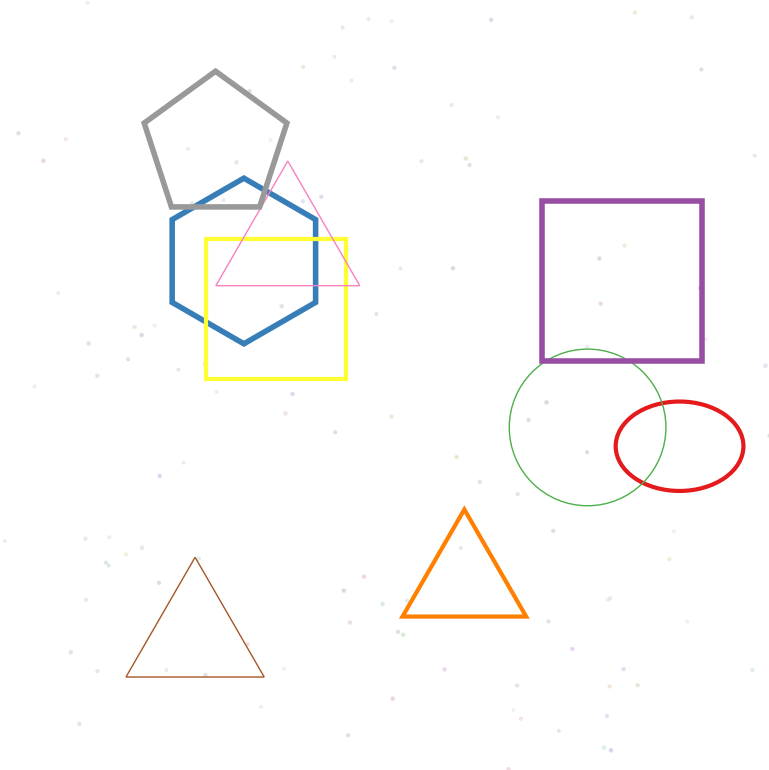[{"shape": "oval", "thickness": 1.5, "radius": 0.41, "center": [0.883, 0.42]}, {"shape": "hexagon", "thickness": 2, "radius": 0.54, "center": [0.317, 0.661]}, {"shape": "circle", "thickness": 0.5, "radius": 0.51, "center": [0.763, 0.445]}, {"shape": "square", "thickness": 2, "radius": 0.52, "center": [0.807, 0.635]}, {"shape": "triangle", "thickness": 1.5, "radius": 0.46, "center": [0.603, 0.246]}, {"shape": "square", "thickness": 1.5, "radius": 0.45, "center": [0.359, 0.599]}, {"shape": "triangle", "thickness": 0.5, "radius": 0.52, "center": [0.253, 0.173]}, {"shape": "triangle", "thickness": 0.5, "radius": 0.54, "center": [0.374, 0.683]}, {"shape": "pentagon", "thickness": 2, "radius": 0.49, "center": [0.28, 0.81]}]